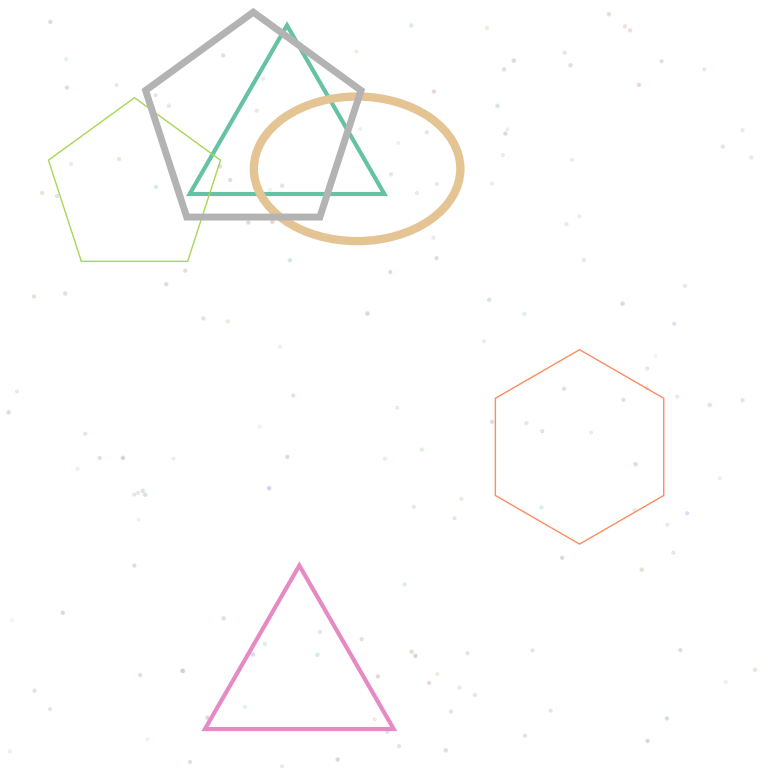[{"shape": "triangle", "thickness": 1.5, "radius": 0.73, "center": [0.373, 0.821]}, {"shape": "hexagon", "thickness": 0.5, "radius": 0.63, "center": [0.753, 0.42]}, {"shape": "triangle", "thickness": 1.5, "radius": 0.71, "center": [0.389, 0.124]}, {"shape": "pentagon", "thickness": 0.5, "radius": 0.59, "center": [0.175, 0.756]}, {"shape": "oval", "thickness": 3, "radius": 0.67, "center": [0.464, 0.781]}, {"shape": "pentagon", "thickness": 2.5, "radius": 0.74, "center": [0.329, 0.837]}]